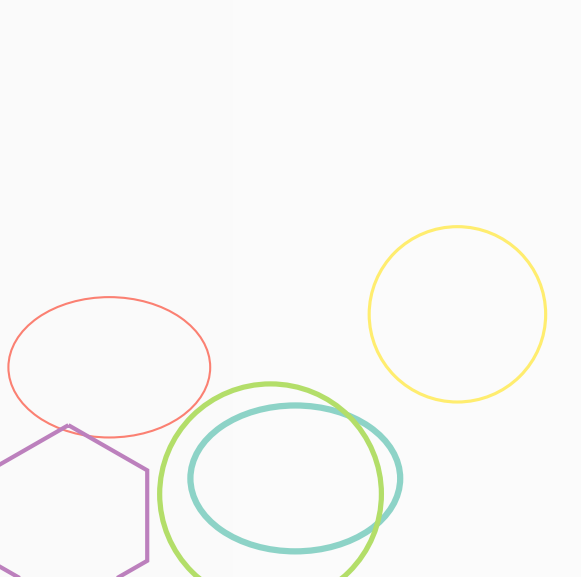[{"shape": "oval", "thickness": 3, "radius": 0.9, "center": [0.508, 0.171]}, {"shape": "oval", "thickness": 1, "radius": 0.87, "center": [0.188, 0.363]}, {"shape": "circle", "thickness": 2.5, "radius": 0.95, "center": [0.465, 0.144]}, {"shape": "hexagon", "thickness": 2, "radius": 0.78, "center": [0.118, 0.106]}, {"shape": "circle", "thickness": 1.5, "radius": 0.76, "center": [0.787, 0.455]}]